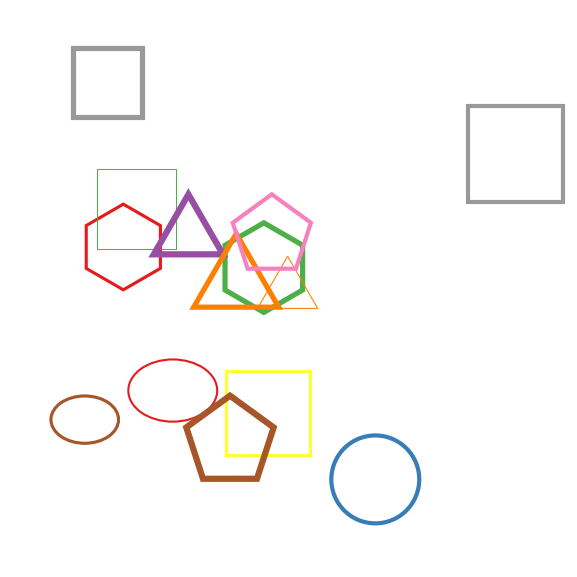[{"shape": "oval", "thickness": 1, "radius": 0.38, "center": [0.299, 0.323]}, {"shape": "hexagon", "thickness": 1.5, "radius": 0.37, "center": [0.214, 0.571]}, {"shape": "circle", "thickness": 2, "radius": 0.38, "center": [0.65, 0.169]}, {"shape": "square", "thickness": 0.5, "radius": 0.34, "center": [0.237, 0.637]}, {"shape": "hexagon", "thickness": 2.5, "radius": 0.39, "center": [0.457, 0.536]}, {"shape": "triangle", "thickness": 3, "radius": 0.35, "center": [0.326, 0.593]}, {"shape": "triangle", "thickness": 2.5, "radius": 0.42, "center": [0.409, 0.51]}, {"shape": "triangle", "thickness": 0.5, "radius": 0.3, "center": [0.498, 0.495]}, {"shape": "square", "thickness": 1.5, "radius": 0.36, "center": [0.464, 0.284]}, {"shape": "oval", "thickness": 1.5, "radius": 0.29, "center": [0.147, 0.273]}, {"shape": "pentagon", "thickness": 3, "radius": 0.4, "center": [0.398, 0.234]}, {"shape": "pentagon", "thickness": 2, "radius": 0.36, "center": [0.471, 0.591]}, {"shape": "square", "thickness": 2.5, "radius": 0.3, "center": [0.186, 0.856]}, {"shape": "square", "thickness": 2, "radius": 0.42, "center": [0.893, 0.732]}]